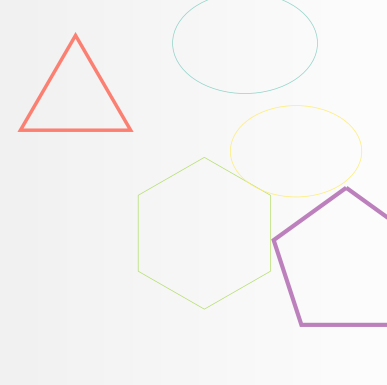[{"shape": "oval", "thickness": 0.5, "radius": 0.93, "center": [0.632, 0.888]}, {"shape": "triangle", "thickness": 2.5, "radius": 0.82, "center": [0.195, 0.744]}, {"shape": "hexagon", "thickness": 0.5, "radius": 0.99, "center": [0.527, 0.394]}, {"shape": "pentagon", "thickness": 3, "radius": 0.98, "center": [0.894, 0.315]}, {"shape": "oval", "thickness": 0.5, "radius": 0.85, "center": [0.764, 0.607]}]